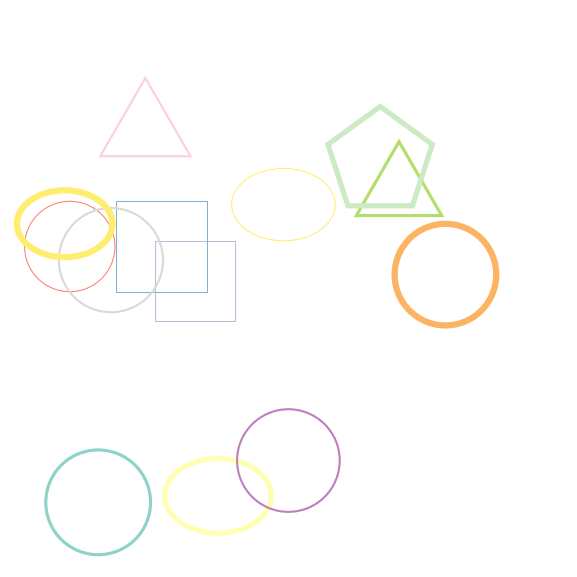[{"shape": "circle", "thickness": 1.5, "radius": 0.45, "center": [0.17, 0.129]}, {"shape": "oval", "thickness": 2.5, "radius": 0.46, "center": [0.377, 0.141]}, {"shape": "square", "thickness": 0.5, "radius": 0.35, "center": [0.337, 0.513]}, {"shape": "circle", "thickness": 0.5, "radius": 0.39, "center": [0.121, 0.572]}, {"shape": "square", "thickness": 0.5, "radius": 0.39, "center": [0.28, 0.573]}, {"shape": "circle", "thickness": 3, "radius": 0.44, "center": [0.771, 0.524]}, {"shape": "triangle", "thickness": 1.5, "radius": 0.43, "center": [0.691, 0.669]}, {"shape": "triangle", "thickness": 1, "radius": 0.45, "center": [0.252, 0.774]}, {"shape": "circle", "thickness": 1, "radius": 0.45, "center": [0.192, 0.549]}, {"shape": "circle", "thickness": 1, "radius": 0.44, "center": [0.499, 0.202]}, {"shape": "pentagon", "thickness": 2.5, "radius": 0.48, "center": [0.658, 0.72]}, {"shape": "oval", "thickness": 0.5, "radius": 0.45, "center": [0.491, 0.645]}, {"shape": "oval", "thickness": 3, "radius": 0.41, "center": [0.112, 0.612]}]